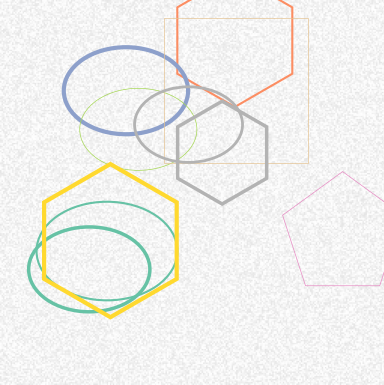[{"shape": "oval", "thickness": 1.5, "radius": 0.91, "center": [0.278, 0.348]}, {"shape": "oval", "thickness": 2.5, "radius": 0.79, "center": [0.232, 0.3]}, {"shape": "hexagon", "thickness": 1.5, "radius": 0.86, "center": [0.61, 0.895]}, {"shape": "oval", "thickness": 3, "radius": 0.81, "center": [0.327, 0.764]}, {"shape": "pentagon", "thickness": 0.5, "radius": 0.82, "center": [0.89, 0.39]}, {"shape": "oval", "thickness": 0.5, "radius": 0.76, "center": [0.359, 0.664]}, {"shape": "hexagon", "thickness": 3, "radius": 0.99, "center": [0.287, 0.375]}, {"shape": "square", "thickness": 0.5, "radius": 0.94, "center": [0.613, 0.765]}, {"shape": "hexagon", "thickness": 2.5, "radius": 0.67, "center": [0.577, 0.604]}, {"shape": "oval", "thickness": 2, "radius": 0.7, "center": [0.49, 0.676]}]